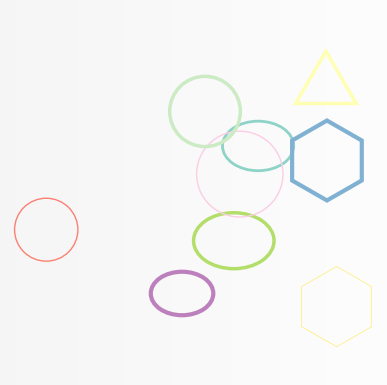[{"shape": "oval", "thickness": 2, "radius": 0.46, "center": [0.666, 0.621]}, {"shape": "triangle", "thickness": 2.5, "radius": 0.45, "center": [0.841, 0.776]}, {"shape": "circle", "thickness": 1, "radius": 0.41, "center": [0.119, 0.403]}, {"shape": "hexagon", "thickness": 3, "radius": 0.52, "center": [0.844, 0.583]}, {"shape": "oval", "thickness": 2.5, "radius": 0.52, "center": [0.603, 0.375]}, {"shape": "circle", "thickness": 1, "radius": 0.56, "center": [0.619, 0.548]}, {"shape": "oval", "thickness": 3, "radius": 0.4, "center": [0.47, 0.238]}, {"shape": "circle", "thickness": 2.5, "radius": 0.46, "center": [0.529, 0.711]}, {"shape": "hexagon", "thickness": 0.5, "radius": 0.52, "center": [0.869, 0.204]}]